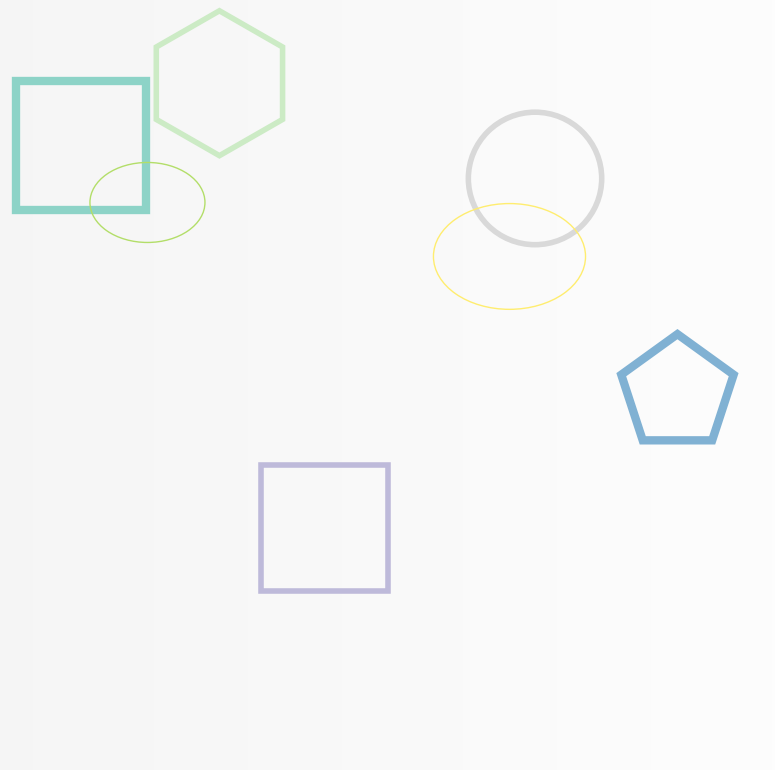[{"shape": "square", "thickness": 3, "radius": 0.42, "center": [0.105, 0.811]}, {"shape": "square", "thickness": 2, "radius": 0.41, "center": [0.419, 0.314]}, {"shape": "pentagon", "thickness": 3, "radius": 0.38, "center": [0.874, 0.49]}, {"shape": "oval", "thickness": 0.5, "radius": 0.37, "center": [0.19, 0.737]}, {"shape": "circle", "thickness": 2, "radius": 0.43, "center": [0.69, 0.768]}, {"shape": "hexagon", "thickness": 2, "radius": 0.47, "center": [0.283, 0.892]}, {"shape": "oval", "thickness": 0.5, "radius": 0.49, "center": [0.657, 0.667]}]